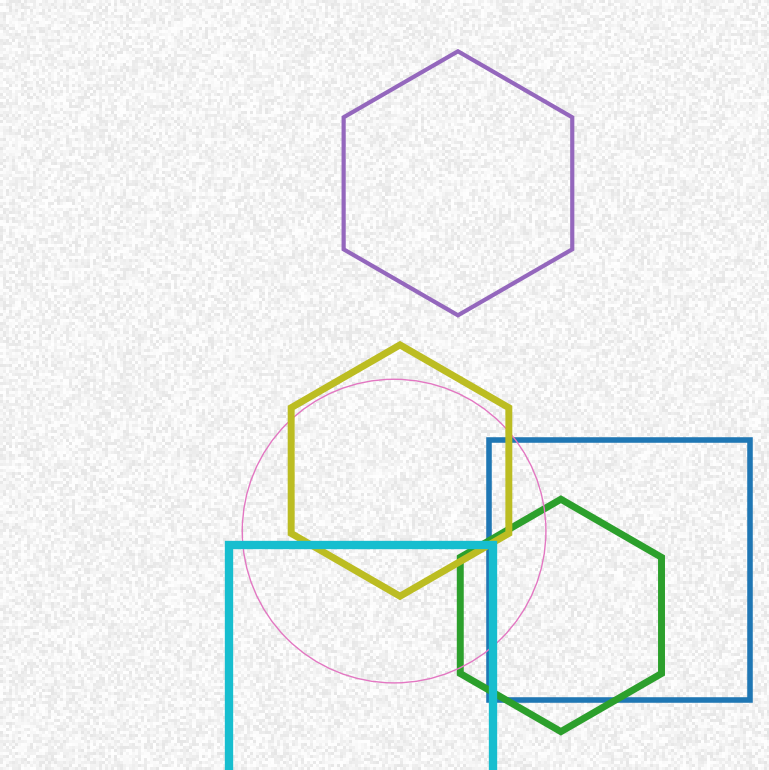[{"shape": "square", "thickness": 2, "radius": 0.85, "center": [0.805, 0.26]}, {"shape": "hexagon", "thickness": 2.5, "radius": 0.75, "center": [0.728, 0.201]}, {"shape": "hexagon", "thickness": 1.5, "radius": 0.86, "center": [0.595, 0.762]}, {"shape": "circle", "thickness": 0.5, "radius": 0.99, "center": [0.512, 0.31]}, {"shape": "hexagon", "thickness": 2.5, "radius": 0.82, "center": [0.519, 0.389]}, {"shape": "square", "thickness": 3, "radius": 0.86, "center": [0.469, 0.121]}]